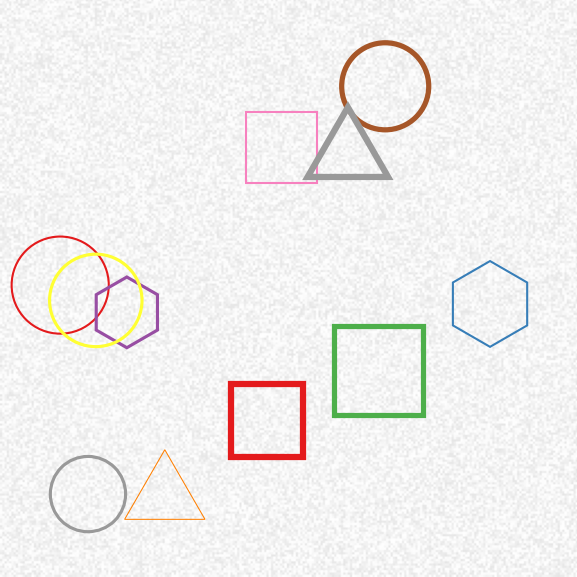[{"shape": "circle", "thickness": 1, "radius": 0.42, "center": [0.104, 0.505]}, {"shape": "square", "thickness": 3, "radius": 0.31, "center": [0.462, 0.271]}, {"shape": "hexagon", "thickness": 1, "radius": 0.37, "center": [0.849, 0.473]}, {"shape": "square", "thickness": 2.5, "radius": 0.38, "center": [0.656, 0.358]}, {"shape": "hexagon", "thickness": 1.5, "radius": 0.31, "center": [0.22, 0.458]}, {"shape": "triangle", "thickness": 0.5, "radius": 0.4, "center": [0.285, 0.14]}, {"shape": "circle", "thickness": 1.5, "radius": 0.4, "center": [0.166, 0.479]}, {"shape": "circle", "thickness": 2.5, "radius": 0.38, "center": [0.667, 0.85]}, {"shape": "square", "thickness": 1, "radius": 0.31, "center": [0.488, 0.744]}, {"shape": "triangle", "thickness": 3, "radius": 0.4, "center": [0.602, 0.733]}, {"shape": "circle", "thickness": 1.5, "radius": 0.33, "center": [0.152, 0.144]}]